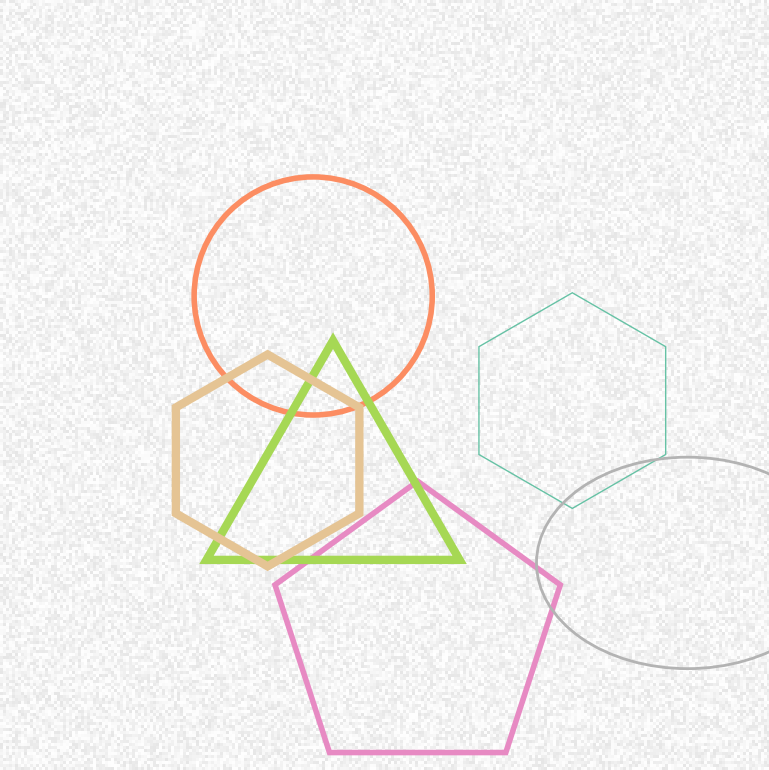[{"shape": "hexagon", "thickness": 0.5, "radius": 0.7, "center": [0.743, 0.48]}, {"shape": "circle", "thickness": 2, "radius": 0.77, "center": [0.407, 0.616]}, {"shape": "pentagon", "thickness": 2, "radius": 0.97, "center": [0.542, 0.18]}, {"shape": "triangle", "thickness": 3, "radius": 0.95, "center": [0.433, 0.368]}, {"shape": "hexagon", "thickness": 3, "radius": 0.69, "center": [0.348, 0.402]}, {"shape": "oval", "thickness": 1, "radius": 0.98, "center": [0.893, 0.269]}]